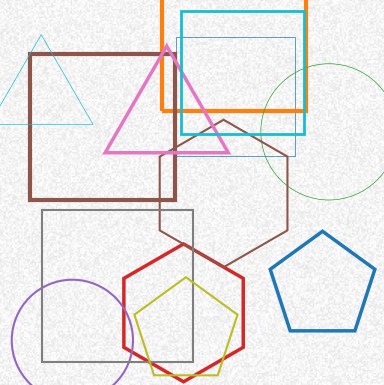[{"shape": "pentagon", "thickness": 2.5, "radius": 0.71, "center": [0.838, 0.256]}, {"shape": "square", "thickness": 0.5, "radius": 0.77, "center": [0.612, 0.749]}, {"shape": "square", "thickness": 3, "radius": 0.94, "center": [0.607, 0.9]}, {"shape": "circle", "thickness": 0.5, "radius": 0.88, "center": [0.854, 0.657]}, {"shape": "hexagon", "thickness": 2.5, "radius": 0.9, "center": [0.477, 0.187]}, {"shape": "circle", "thickness": 1.5, "radius": 0.79, "center": [0.188, 0.116]}, {"shape": "square", "thickness": 3, "radius": 0.94, "center": [0.266, 0.67]}, {"shape": "hexagon", "thickness": 1.5, "radius": 0.96, "center": [0.581, 0.497]}, {"shape": "triangle", "thickness": 2.5, "radius": 0.92, "center": [0.433, 0.696]}, {"shape": "square", "thickness": 1.5, "radius": 0.98, "center": [0.305, 0.257]}, {"shape": "pentagon", "thickness": 1.5, "radius": 0.7, "center": [0.483, 0.139]}, {"shape": "square", "thickness": 2, "radius": 0.8, "center": [0.63, 0.812]}, {"shape": "triangle", "thickness": 0.5, "radius": 0.78, "center": [0.107, 0.755]}]